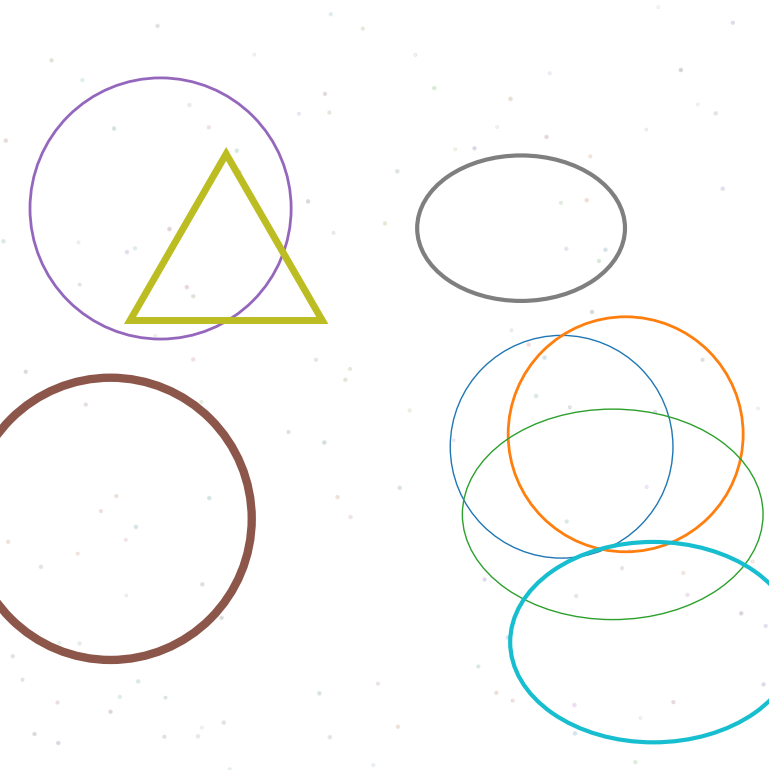[{"shape": "circle", "thickness": 0.5, "radius": 0.72, "center": [0.729, 0.42]}, {"shape": "circle", "thickness": 1, "radius": 0.76, "center": [0.813, 0.436]}, {"shape": "oval", "thickness": 0.5, "radius": 0.98, "center": [0.796, 0.332]}, {"shape": "circle", "thickness": 1, "radius": 0.85, "center": [0.209, 0.729]}, {"shape": "circle", "thickness": 3, "radius": 0.92, "center": [0.144, 0.326]}, {"shape": "oval", "thickness": 1.5, "radius": 0.67, "center": [0.677, 0.704]}, {"shape": "triangle", "thickness": 2.5, "radius": 0.72, "center": [0.294, 0.656]}, {"shape": "oval", "thickness": 1.5, "radius": 0.93, "center": [0.848, 0.166]}]